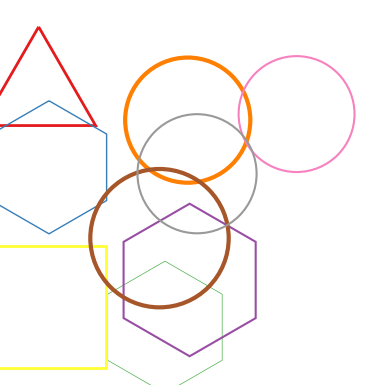[{"shape": "triangle", "thickness": 2, "radius": 0.85, "center": [0.1, 0.759]}, {"shape": "hexagon", "thickness": 1, "radius": 0.86, "center": [0.127, 0.566]}, {"shape": "hexagon", "thickness": 0.5, "radius": 0.86, "center": [0.428, 0.15]}, {"shape": "hexagon", "thickness": 1.5, "radius": 0.99, "center": [0.493, 0.273]}, {"shape": "circle", "thickness": 3, "radius": 0.81, "center": [0.488, 0.688]}, {"shape": "square", "thickness": 2, "radius": 0.79, "center": [0.117, 0.204]}, {"shape": "circle", "thickness": 3, "radius": 0.9, "center": [0.414, 0.381]}, {"shape": "circle", "thickness": 1.5, "radius": 0.75, "center": [0.77, 0.704]}, {"shape": "circle", "thickness": 1.5, "radius": 0.77, "center": [0.512, 0.549]}]